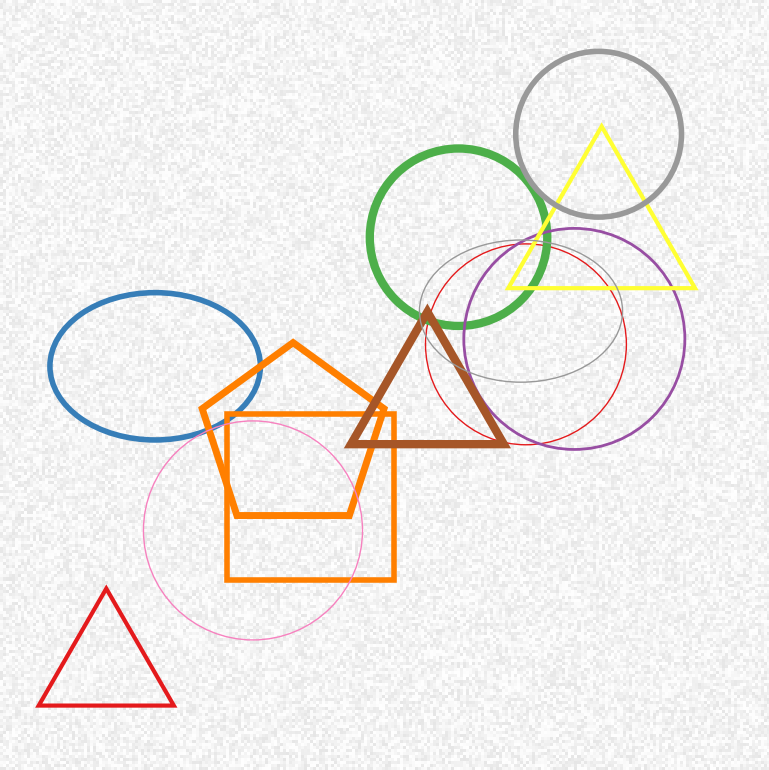[{"shape": "triangle", "thickness": 1.5, "radius": 0.51, "center": [0.138, 0.134]}, {"shape": "circle", "thickness": 0.5, "radius": 0.65, "center": [0.683, 0.553]}, {"shape": "oval", "thickness": 2, "radius": 0.68, "center": [0.202, 0.524]}, {"shape": "circle", "thickness": 3, "radius": 0.58, "center": [0.596, 0.692]}, {"shape": "circle", "thickness": 1, "radius": 0.72, "center": [0.746, 0.56]}, {"shape": "square", "thickness": 2, "radius": 0.54, "center": [0.403, 0.355]}, {"shape": "pentagon", "thickness": 2.5, "radius": 0.62, "center": [0.381, 0.431]}, {"shape": "triangle", "thickness": 1.5, "radius": 0.7, "center": [0.781, 0.696]}, {"shape": "triangle", "thickness": 3, "radius": 0.57, "center": [0.555, 0.48]}, {"shape": "circle", "thickness": 0.5, "radius": 0.71, "center": [0.329, 0.311]}, {"shape": "oval", "thickness": 0.5, "radius": 0.66, "center": [0.677, 0.596]}, {"shape": "circle", "thickness": 2, "radius": 0.54, "center": [0.777, 0.826]}]